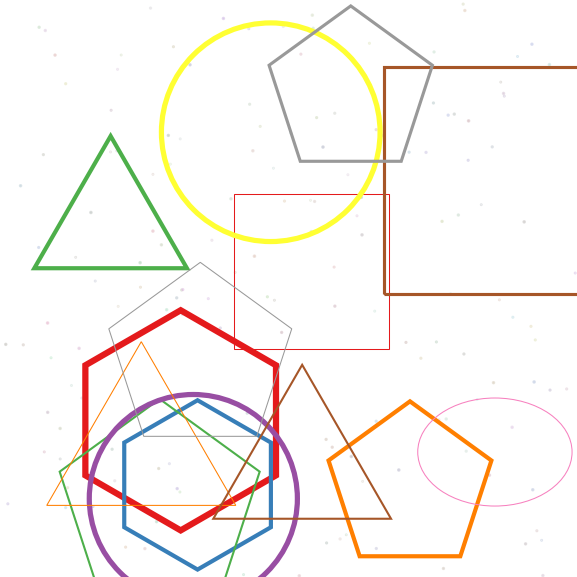[{"shape": "hexagon", "thickness": 3, "radius": 0.95, "center": [0.313, 0.271]}, {"shape": "square", "thickness": 0.5, "radius": 0.67, "center": [0.539, 0.529]}, {"shape": "hexagon", "thickness": 2, "radius": 0.73, "center": [0.342, 0.159]}, {"shape": "triangle", "thickness": 2, "radius": 0.76, "center": [0.192, 0.611]}, {"shape": "pentagon", "thickness": 1, "radius": 0.91, "center": [0.276, 0.126]}, {"shape": "circle", "thickness": 2.5, "radius": 0.9, "center": [0.335, 0.136]}, {"shape": "triangle", "thickness": 0.5, "radius": 0.94, "center": [0.245, 0.218]}, {"shape": "pentagon", "thickness": 2, "radius": 0.74, "center": [0.71, 0.156]}, {"shape": "circle", "thickness": 2.5, "radius": 0.95, "center": [0.469, 0.77]}, {"shape": "triangle", "thickness": 1, "radius": 0.89, "center": [0.523, 0.19]}, {"shape": "square", "thickness": 1.5, "radius": 0.98, "center": [0.862, 0.687]}, {"shape": "oval", "thickness": 0.5, "radius": 0.67, "center": [0.857, 0.216]}, {"shape": "pentagon", "thickness": 0.5, "radius": 0.83, "center": [0.347, 0.378]}, {"shape": "pentagon", "thickness": 1.5, "radius": 0.74, "center": [0.607, 0.84]}]